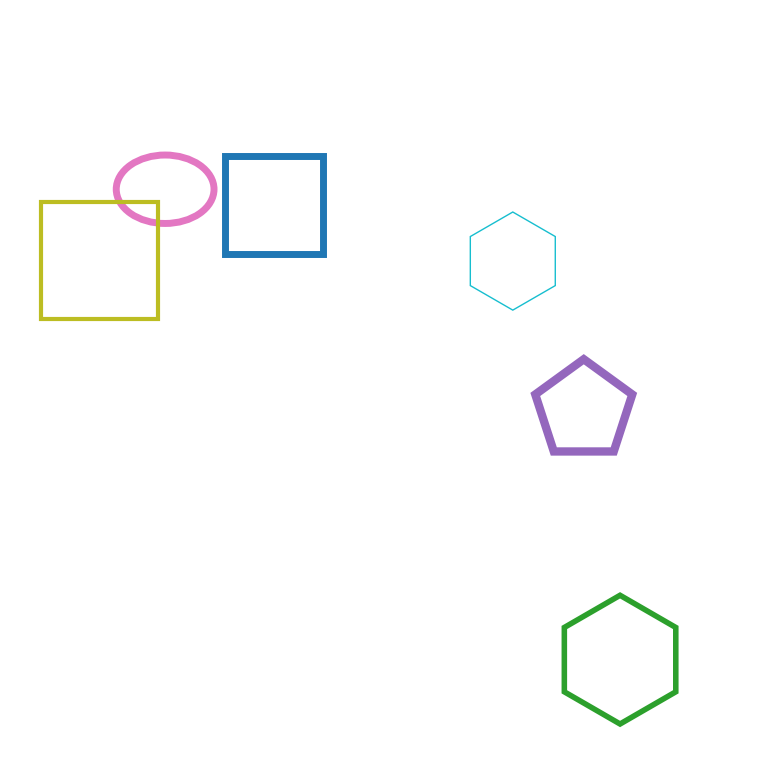[{"shape": "square", "thickness": 2.5, "radius": 0.32, "center": [0.355, 0.733]}, {"shape": "hexagon", "thickness": 2, "radius": 0.42, "center": [0.805, 0.143]}, {"shape": "pentagon", "thickness": 3, "radius": 0.33, "center": [0.758, 0.467]}, {"shape": "oval", "thickness": 2.5, "radius": 0.32, "center": [0.214, 0.754]}, {"shape": "square", "thickness": 1.5, "radius": 0.38, "center": [0.129, 0.662]}, {"shape": "hexagon", "thickness": 0.5, "radius": 0.32, "center": [0.666, 0.661]}]